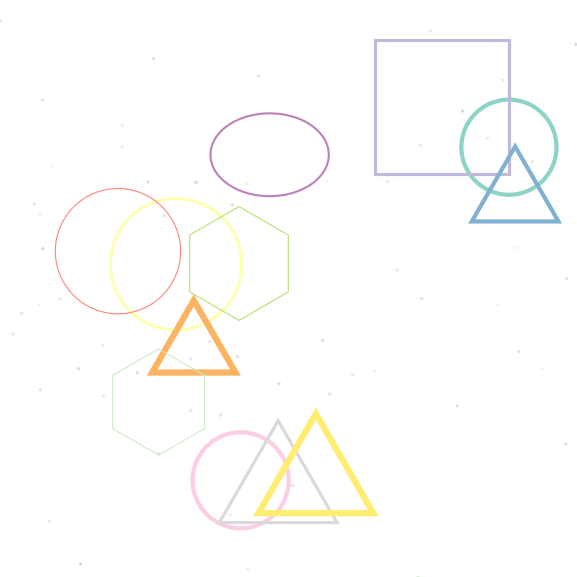[{"shape": "circle", "thickness": 2, "radius": 0.41, "center": [0.881, 0.744]}, {"shape": "circle", "thickness": 1.5, "radius": 0.57, "center": [0.305, 0.541]}, {"shape": "square", "thickness": 1.5, "radius": 0.58, "center": [0.765, 0.814]}, {"shape": "circle", "thickness": 0.5, "radius": 0.54, "center": [0.204, 0.564]}, {"shape": "triangle", "thickness": 2, "radius": 0.43, "center": [0.892, 0.659]}, {"shape": "triangle", "thickness": 3, "radius": 0.42, "center": [0.336, 0.396]}, {"shape": "hexagon", "thickness": 0.5, "radius": 0.49, "center": [0.414, 0.543]}, {"shape": "circle", "thickness": 2, "radius": 0.42, "center": [0.417, 0.167]}, {"shape": "triangle", "thickness": 1.5, "radius": 0.59, "center": [0.482, 0.153]}, {"shape": "oval", "thickness": 1, "radius": 0.51, "center": [0.467, 0.731]}, {"shape": "hexagon", "thickness": 0.5, "radius": 0.46, "center": [0.275, 0.303]}, {"shape": "triangle", "thickness": 3, "radius": 0.57, "center": [0.547, 0.168]}]